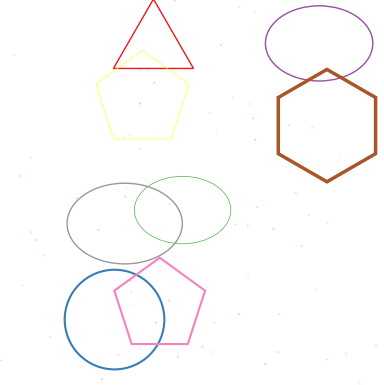[{"shape": "triangle", "thickness": 1, "radius": 0.6, "center": [0.399, 0.882]}, {"shape": "circle", "thickness": 1.5, "radius": 0.65, "center": [0.297, 0.17]}, {"shape": "oval", "thickness": 0.5, "radius": 0.63, "center": [0.474, 0.454]}, {"shape": "oval", "thickness": 1, "radius": 0.7, "center": [0.829, 0.887]}, {"shape": "pentagon", "thickness": 0.5, "radius": 0.64, "center": [0.37, 0.742]}, {"shape": "hexagon", "thickness": 2.5, "radius": 0.73, "center": [0.849, 0.674]}, {"shape": "pentagon", "thickness": 1.5, "radius": 0.62, "center": [0.415, 0.207]}, {"shape": "oval", "thickness": 1, "radius": 0.75, "center": [0.324, 0.419]}]